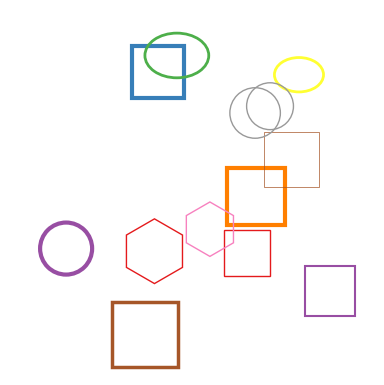[{"shape": "square", "thickness": 1, "radius": 0.3, "center": [0.642, 0.343]}, {"shape": "hexagon", "thickness": 1, "radius": 0.42, "center": [0.401, 0.347]}, {"shape": "square", "thickness": 3, "radius": 0.34, "center": [0.41, 0.814]}, {"shape": "oval", "thickness": 2, "radius": 0.41, "center": [0.459, 0.856]}, {"shape": "circle", "thickness": 3, "radius": 0.34, "center": [0.172, 0.354]}, {"shape": "square", "thickness": 1.5, "radius": 0.32, "center": [0.858, 0.244]}, {"shape": "square", "thickness": 3, "radius": 0.37, "center": [0.665, 0.489]}, {"shape": "oval", "thickness": 2, "radius": 0.32, "center": [0.777, 0.806]}, {"shape": "square", "thickness": 2.5, "radius": 0.42, "center": [0.377, 0.13]}, {"shape": "square", "thickness": 0.5, "radius": 0.36, "center": [0.758, 0.585]}, {"shape": "hexagon", "thickness": 1, "radius": 0.35, "center": [0.545, 0.405]}, {"shape": "circle", "thickness": 1, "radius": 0.33, "center": [0.663, 0.707]}, {"shape": "circle", "thickness": 1, "radius": 0.3, "center": [0.701, 0.724]}]